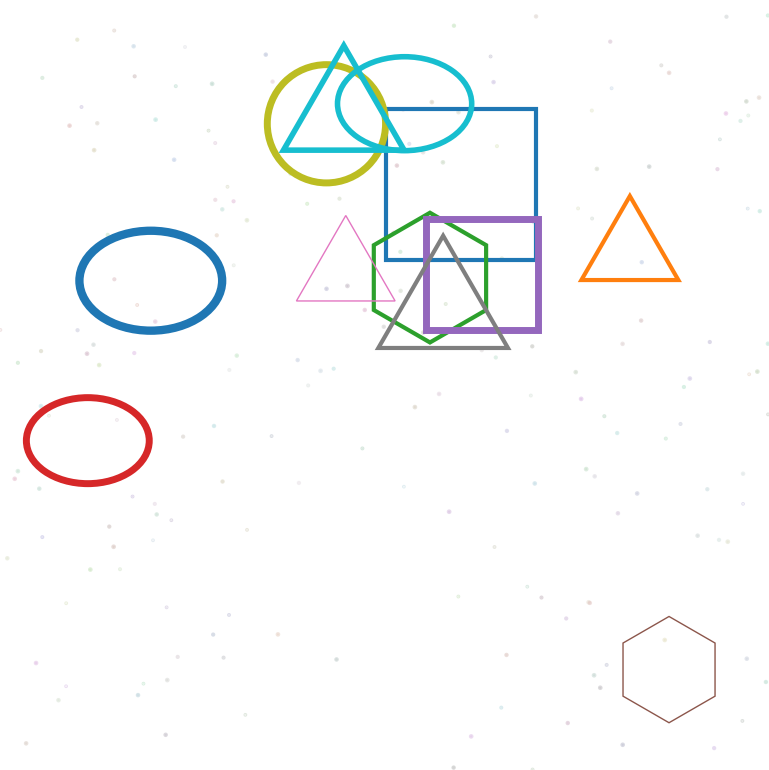[{"shape": "oval", "thickness": 3, "radius": 0.46, "center": [0.196, 0.635]}, {"shape": "square", "thickness": 1.5, "radius": 0.49, "center": [0.599, 0.76]}, {"shape": "triangle", "thickness": 1.5, "radius": 0.36, "center": [0.818, 0.673]}, {"shape": "hexagon", "thickness": 1.5, "radius": 0.42, "center": [0.558, 0.639]}, {"shape": "oval", "thickness": 2.5, "radius": 0.4, "center": [0.114, 0.428]}, {"shape": "square", "thickness": 2.5, "radius": 0.36, "center": [0.626, 0.644]}, {"shape": "hexagon", "thickness": 0.5, "radius": 0.34, "center": [0.869, 0.13]}, {"shape": "triangle", "thickness": 0.5, "radius": 0.37, "center": [0.449, 0.646]}, {"shape": "triangle", "thickness": 1.5, "radius": 0.49, "center": [0.576, 0.597]}, {"shape": "circle", "thickness": 2.5, "radius": 0.38, "center": [0.424, 0.839]}, {"shape": "triangle", "thickness": 2, "radius": 0.45, "center": [0.447, 0.85]}, {"shape": "oval", "thickness": 2, "radius": 0.44, "center": [0.525, 0.865]}]